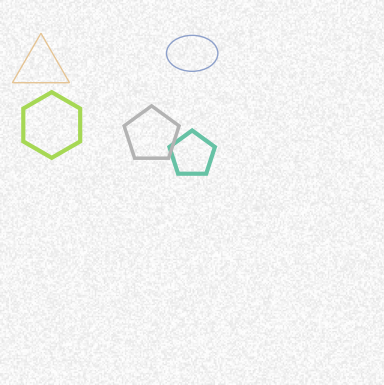[{"shape": "pentagon", "thickness": 3, "radius": 0.31, "center": [0.499, 0.599]}, {"shape": "oval", "thickness": 1, "radius": 0.33, "center": [0.499, 0.861]}, {"shape": "hexagon", "thickness": 3, "radius": 0.43, "center": [0.134, 0.675]}, {"shape": "triangle", "thickness": 1, "radius": 0.43, "center": [0.106, 0.828]}, {"shape": "pentagon", "thickness": 2.5, "radius": 0.38, "center": [0.394, 0.65]}]